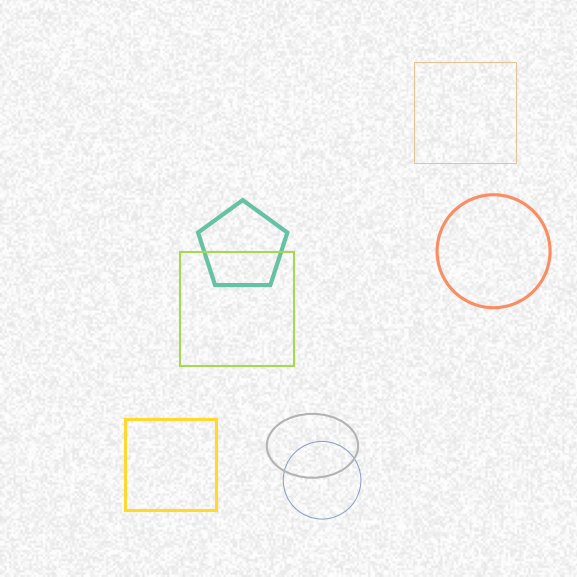[{"shape": "pentagon", "thickness": 2, "radius": 0.41, "center": [0.42, 0.571]}, {"shape": "circle", "thickness": 1.5, "radius": 0.49, "center": [0.855, 0.564]}, {"shape": "circle", "thickness": 0.5, "radius": 0.34, "center": [0.558, 0.168]}, {"shape": "square", "thickness": 1, "radius": 0.5, "center": [0.41, 0.464]}, {"shape": "square", "thickness": 1.5, "radius": 0.4, "center": [0.296, 0.194]}, {"shape": "square", "thickness": 0.5, "radius": 0.44, "center": [0.805, 0.805]}, {"shape": "oval", "thickness": 1, "radius": 0.4, "center": [0.541, 0.227]}]